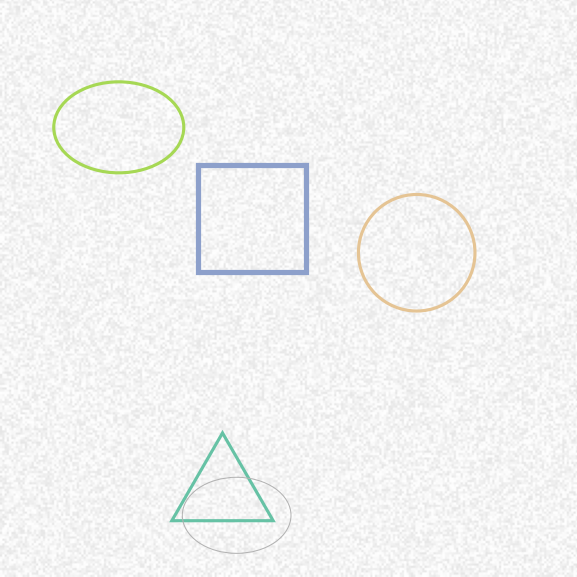[{"shape": "triangle", "thickness": 1.5, "radius": 0.51, "center": [0.385, 0.148]}, {"shape": "square", "thickness": 2.5, "radius": 0.46, "center": [0.436, 0.621]}, {"shape": "oval", "thickness": 1.5, "radius": 0.56, "center": [0.206, 0.779]}, {"shape": "circle", "thickness": 1.5, "radius": 0.5, "center": [0.722, 0.561]}, {"shape": "oval", "thickness": 0.5, "radius": 0.47, "center": [0.41, 0.107]}]